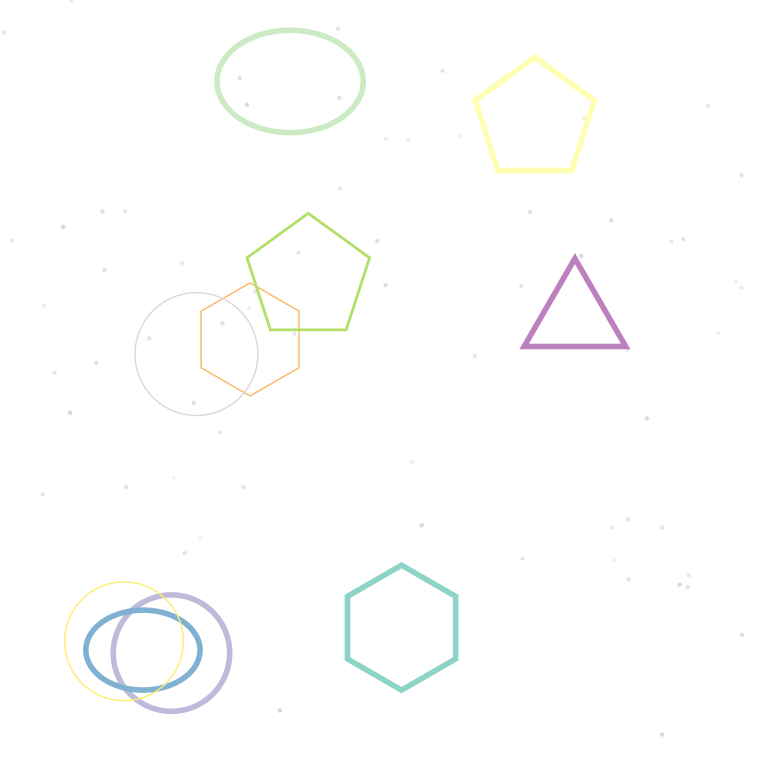[{"shape": "hexagon", "thickness": 2, "radius": 0.41, "center": [0.522, 0.185]}, {"shape": "pentagon", "thickness": 2, "radius": 0.41, "center": [0.694, 0.844]}, {"shape": "circle", "thickness": 2, "radius": 0.38, "center": [0.223, 0.152]}, {"shape": "oval", "thickness": 2, "radius": 0.37, "center": [0.186, 0.156]}, {"shape": "hexagon", "thickness": 0.5, "radius": 0.37, "center": [0.325, 0.559]}, {"shape": "pentagon", "thickness": 1, "radius": 0.42, "center": [0.4, 0.639]}, {"shape": "circle", "thickness": 0.5, "radius": 0.4, "center": [0.255, 0.54]}, {"shape": "triangle", "thickness": 2, "radius": 0.38, "center": [0.747, 0.588]}, {"shape": "oval", "thickness": 2, "radius": 0.48, "center": [0.377, 0.894]}, {"shape": "circle", "thickness": 0.5, "radius": 0.39, "center": [0.161, 0.167]}]